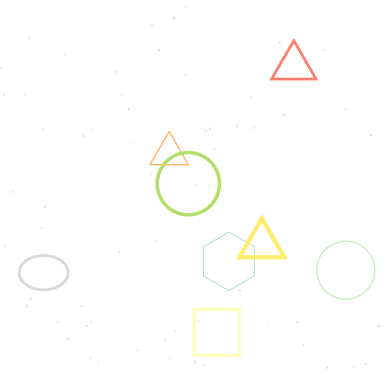[{"shape": "hexagon", "thickness": 0.5, "radius": 0.38, "center": [0.595, 0.321]}, {"shape": "square", "thickness": 2, "radius": 0.3, "center": [0.562, 0.137]}, {"shape": "triangle", "thickness": 2, "radius": 0.33, "center": [0.763, 0.828]}, {"shape": "triangle", "thickness": 1, "radius": 0.29, "center": [0.439, 0.601]}, {"shape": "circle", "thickness": 2.5, "radius": 0.41, "center": [0.489, 0.523]}, {"shape": "oval", "thickness": 2, "radius": 0.32, "center": [0.113, 0.292]}, {"shape": "circle", "thickness": 1, "radius": 0.38, "center": [0.898, 0.298]}, {"shape": "triangle", "thickness": 3, "radius": 0.34, "center": [0.68, 0.366]}]